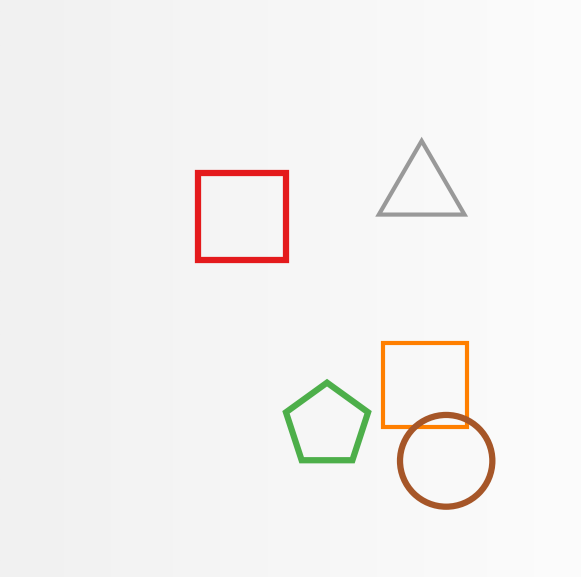[{"shape": "square", "thickness": 3, "radius": 0.38, "center": [0.416, 0.624]}, {"shape": "pentagon", "thickness": 3, "radius": 0.37, "center": [0.563, 0.262]}, {"shape": "square", "thickness": 2, "radius": 0.36, "center": [0.731, 0.332]}, {"shape": "circle", "thickness": 3, "radius": 0.4, "center": [0.768, 0.201]}, {"shape": "triangle", "thickness": 2, "radius": 0.43, "center": [0.725, 0.67]}]